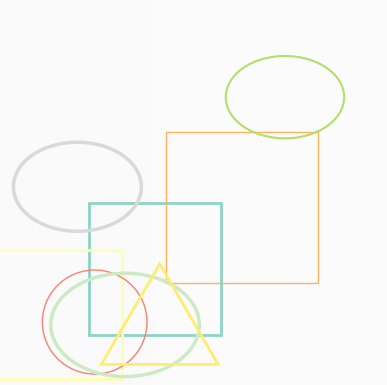[{"shape": "square", "thickness": 2, "radius": 0.85, "center": [0.4, 0.302]}, {"shape": "square", "thickness": 2, "radius": 0.84, "center": [0.147, 0.183]}, {"shape": "circle", "thickness": 1, "radius": 0.68, "center": [0.244, 0.164]}, {"shape": "square", "thickness": 1, "radius": 0.98, "center": [0.625, 0.46]}, {"shape": "oval", "thickness": 1.5, "radius": 0.76, "center": [0.735, 0.748]}, {"shape": "oval", "thickness": 2.5, "radius": 0.83, "center": [0.2, 0.515]}, {"shape": "oval", "thickness": 2.5, "radius": 0.96, "center": [0.323, 0.156]}, {"shape": "triangle", "thickness": 2, "radius": 0.87, "center": [0.412, 0.141]}]